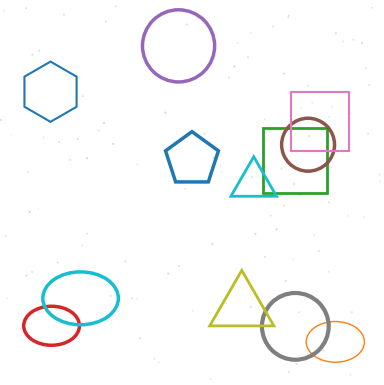[{"shape": "pentagon", "thickness": 2.5, "radius": 0.36, "center": [0.499, 0.586]}, {"shape": "hexagon", "thickness": 1.5, "radius": 0.39, "center": [0.131, 0.762]}, {"shape": "oval", "thickness": 1, "radius": 0.38, "center": [0.871, 0.112]}, {"shape": "square", "thickness": 2, "radius": 0.42, "center": [0.766, 0.583]}, {"shape": "oval", "thickness": 2.5, "radius": 0.36, "center": [0.134, 0.154]}, {"shape": "circle", "thickness": 2.5, "radius": 0.47, "center": [0.464, 0.881]}, {"shape": "circle", "thickness": 2.5, "radius": 0.34, "center": [0.8, 0.624]}, {"shape": "square", "thickness": 1.5, "radius": 0.38, "center": [0.831, 0.684]}, {"shape": "circle", "thickness": 3, "radius": 0.43, "center": [0.767, 0.152]}, {"shape": "triangle", "thickness": 2, "radius": 0.48, "center": [0.628, 0.202]}, {"shape": "oval", "thickness": 2.5, "radius": 0.49, "center": [0.209, 0.225]}, {"shape": "triangle", "thickness": 2, "radius": 0.34, "center": [0.659, 0.524]}]